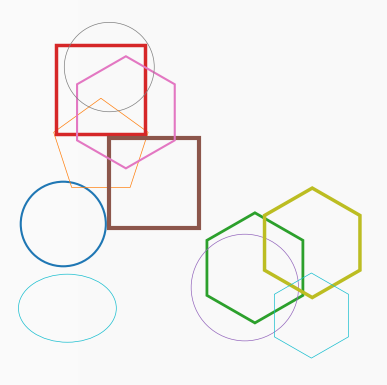[{"shape": "circle", "thickness": 1.5, "radius": 0.55, "center": [0.163, 0.418]}, {"shape": "pentagon", "thickness": 0.5, "radius": 0.64, "center": [0.26, 0.617]}, {"shape": "hexagon", "thickness": 2, "radius": 0.71, "center": [0.658, 0.304]}, {"shape": "square", "thickness": 2.5, "radius": 0.58, "center": [0.258, 0.767]}, {"shape": "circle", "thickness": 0.5, "radius": 0.69, "center": [0.632, 0.253]}, {"shape": "square", "thickness": 3, "radius": 0.58, "center": [0.397, 0.525]}, {"shape": "hexagon", "thickness": 1.5, "radius": 0.73, "center": [0.325, 0.708]}, {"shape": "circle", "thickness": 0.5, "radius": 0.58, "center": [0.282, 0.826]}, {"shape": "hexagon", "thickness": 2.5, "radius": 0.71, "center": [0.806, 0.369]}, {"shape": "oval", "thickness": 0.5, "radius": 0.63, "center": [0.174, 0.199]}, {"shape": "hexagon", "thickness": 0.5, "radius": 0.55, "center": [0.804, 0.18]}]